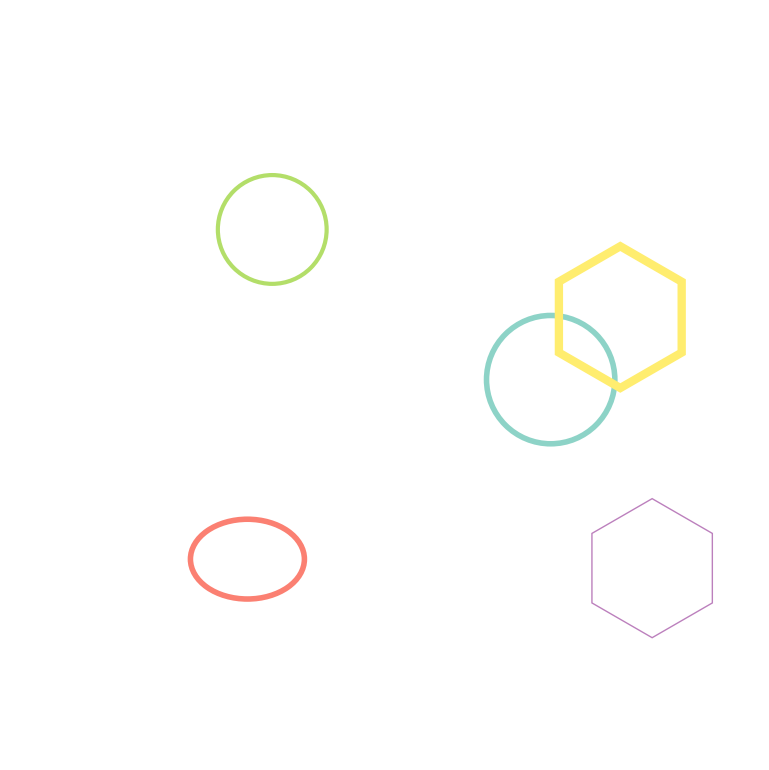[{"shape": "circle", "thickness": 2, "radius": 0.42, "center": [0.715, 0.507]}, {"shape": "oval", "thickness": 2, "radius": 0.37, "center": [0.321, 0.274]}, {"shape": "circle", "thickness": 1.5, "radius": 0.35, "center": [0.354, 0.702]}, {"shape": "hexagon", "thickness": 0.5, "radius": 0.45, "center": [0.847, 0.262]}, {"shape": "hexagon", "thickness": 3, "radius": 0.46, "center": [0.806, 0.588]}]